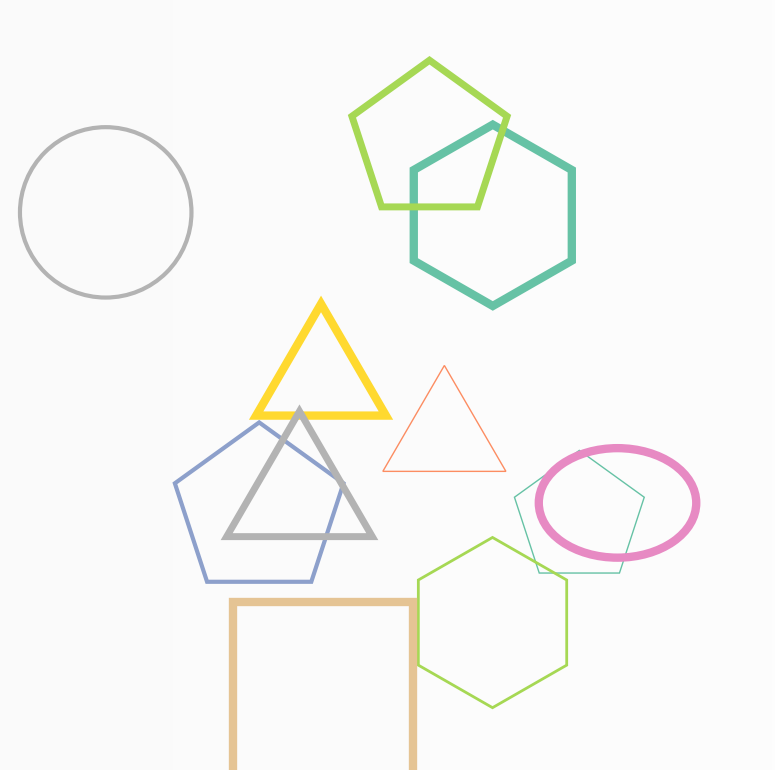[{"shape": "hexagon", "thickness": 3, "radius": 0.59, "center": [0.636, 0.72]}, {"shape": "pentagon", "thickness": 0.5, "radius": 0.44, "center": [0.748, 0.327]}, {"shape": "triangle", "thickness": 0.5, "radius": 0.46, "center": [0.573, 0.434]}, {"shape": "pentagon", "thickness": 1.5, "radius": 0.57, "center": [0.334, 0.337]}, {"shape": "oval", "thickness": 3, "radius": 0.51, "center": [0.797, 0.347]}, {"shape": "hexagon", "thickness": 1, "radius": 0.55, "center": [0.636, 0.191]}, {"shape": "pentagon", "thickness": 2.5, "radius": 0.53, "center": [0.554, 0.816]}, {"shape": "triangle", "thickness": 3, "radius": 0.48, "center": [0.414, 0.509]}, {"shape": "square", "thickness": 3, "radius": 0.58, "center": [0.417, 0.102]}, {"shape": "triangle", "thickness": 2.5, "radius": 0.54, "center": [0.386, 0.357]}, {"shape": "circle", "thickness": 1.5, "radius": 0.55, "center": [0.136, 0.724]}]